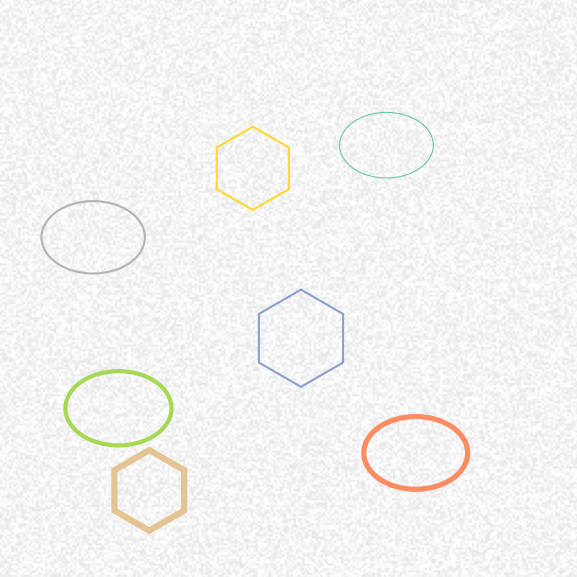[{"shape": "oval", "thickness": 0.5, "radius": 0.41, "center": [0.669, 0.748]}, {"shape": "oval", "thickness": 2.5, "radius": 0.45, "center": [0.72, 0.215]}, {"shape": "hexagon", "thickness": 1, "radius": 0.42, "center": [0.521, 0.413]}, {"shape": "oval", "thickness": 2, "radius": 0.46, "center": [0.205, 0.292]}, {"shape": "hexagon", "thickness": 1, "radius": 0.36, "center": [0.438, 0.708]}, {"shape": "hexagon", "thickness": 3, "radius": 0.35, "center": [0.259, 0.15]}, {"shape": "oval", "thickness": 1, "radius": 0.45, "center": [0.161, 0.588]}]